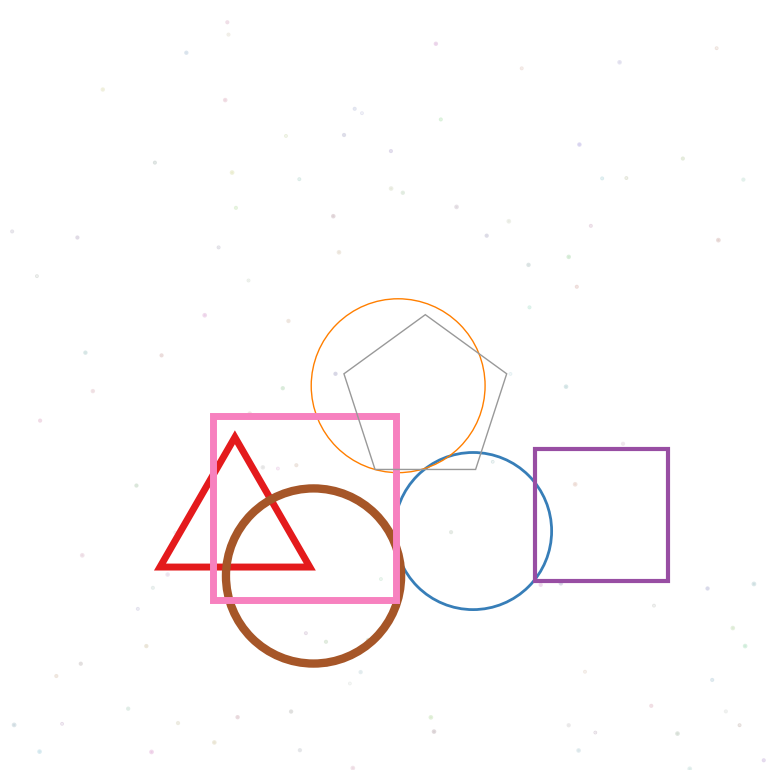[{"shape": "triangle", "thickness": 2.5, "radius": 0.56, "center": [0.305, 0.32]}, {"shape": "circle", "thickness": 1, "radius": 0.51, "center": [0.614, 0.31]}, {"shape": "square", "thickness": 1.5, "radius": 0.43, "center": [0.781, 0.331]}, {"shape": "circle", "thickness": 0.5, "radius": 0.56, "center": [0.517, 0.499]}, {"shape": "circle", "thickness": 3, "radius": 0.57, "center": [0.407, 0.252]}, {"shape": "square", "thickness": 2.5, "radius": 0.59, "center": [0.396, 0.34]}, {"shape": "pentagon", "thickness": 0.5, "radius": 0.56, "center": [0.552, 0.48]}]